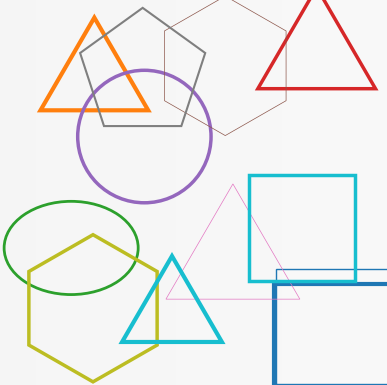[{"shape": "square", "thickness": 1, "radius": 0.75, "center": [0.861, 0.151]}, {"shape": "square", "thickness": 3, "radius": 0.79, "center": [0.863, 0.104]}, {"shape": "triangle", "thickness": 3, "radius": 0.8, "center": [0.243, 0.794]}, {"shape": "oval", "thickness": 2, "radius": 0.86, "center": [0.184, 0.356]}, {"shape": "triangle", "thickness": 2.5, "radius": 0.88, "center": [0.817, 0.857]}, {"shape": "circle", "thickness": 2.5, "radius": 0.86, "center": [0.373, 0.645]}, {"shape": "hexagon", "thickness": 0.5, "radius": 0.91, "center": [0.581, 0.829]}, {"shape": "triangle", "thickness": 0.5, "radius": 1.0, "center": [0.601, 0.323]}, {"shape": "pentagon", "thickness": 1.5, "radius": 0.85, "center": [0.368, 0.81]}, {"shape": "hexagon", "thickness": 2.5, "radius": 0.96, "center": [0.24, 0.199]}, {"shape": "triangle", "thickness": 3, "radius": 0.74, "center": [0.444, 0.186]}, {"shape": "square", "thickness": 2.5, "radius": 0.69, "center": [0.779, 0.409]}]